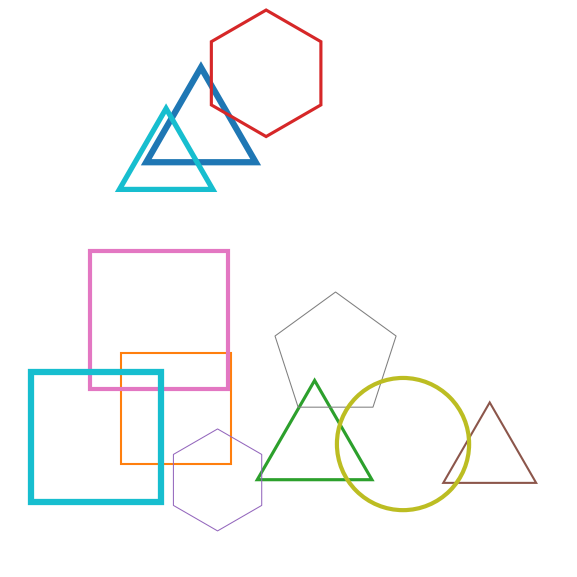[{"shape": "triangle", "thickness": 3, "radius": 0.55, "center": [0.348, 0.773]}, {"shape": "square", "thickness": 1, "radius": 0.48, "center": [0.305, 0.292]}, {"shape": "triangle", "thickness": 1.5, "radius": 0.57, "center": [0.545, 0.226]}, {"shape": "hexagon", "thickness": 1.5, "radius": 0.55, "center": [0.461, 0.872]}, {"shape": "hexagon", "thickness": 0.5, "radius": 0.44, "center": [0.377, 0.168]}, {"shape": "triangle", "thickness": 1, "radius": 0.46, "center": [0.848, 0.209]}, {"shape": "square", "thickness": 2, "radius": 0.6, "center": [0.275, 0.445]}, {"shape": "pentagon", "thickness": 0.5, "radius": 0.55, "center": [0.581, 0.383]}, {"shape": "circle", "thickness": 2, "radius": 0.57, "center": [0.698, 0.23]}, {"shape": "square", "thickness": 3, "radius": 0.56, "center": [0.166, 0.242]}, {"shape": "triangle", "thickness": 2.5, "radius": 0.47, "center": [0.288, 0.718]}]